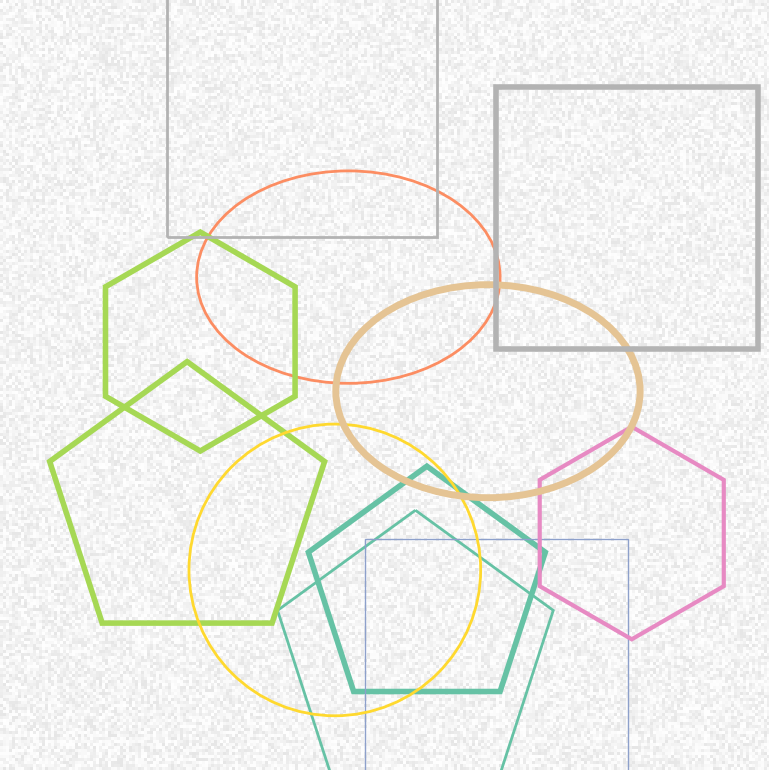[{"shape": "pentagon", "thickness": 2, "radius": 0.81, "center": [0.554, 0.233]}, {"shape": "pentagon", "thickness": 1, "radius": 0.94, "center": [0.539, 0.149]}, {"shape": "oval", "thickness": 1, "radius": 0.99, "center": [0.452, 0.64]}, {"shape": "square", "thickness": 0.5, "radius": 0.86, "center": [0.645, 0.129]}, {"shape": "hexagon", "thickness": 1.5, "radius": 0.69, "center": [0.82, 0.308]}, {"shape": "hexagon", "thickness": 2, "radius": 0.71, "center": [0.26, 0.556]}, {"shape": "pentagon", "thickness": 2, "radius": 0.94, "center": [0.243, 0.343]}, {"shape": "circle", "thickness": 1, "radius": 0.95, "center": [0.435, 0.26]}, {"shape": "oval", "thickness": 2.5, "radius": 0.99, "center": [0.634, 0.492]}, {"shape": "square", "thickness": 2, "radius": 0.85, "center": [0.814, 0.717]}, {"shape": "square", "thickness": 1, "radius": 0.88, "center": [0.392, 0.868]}]